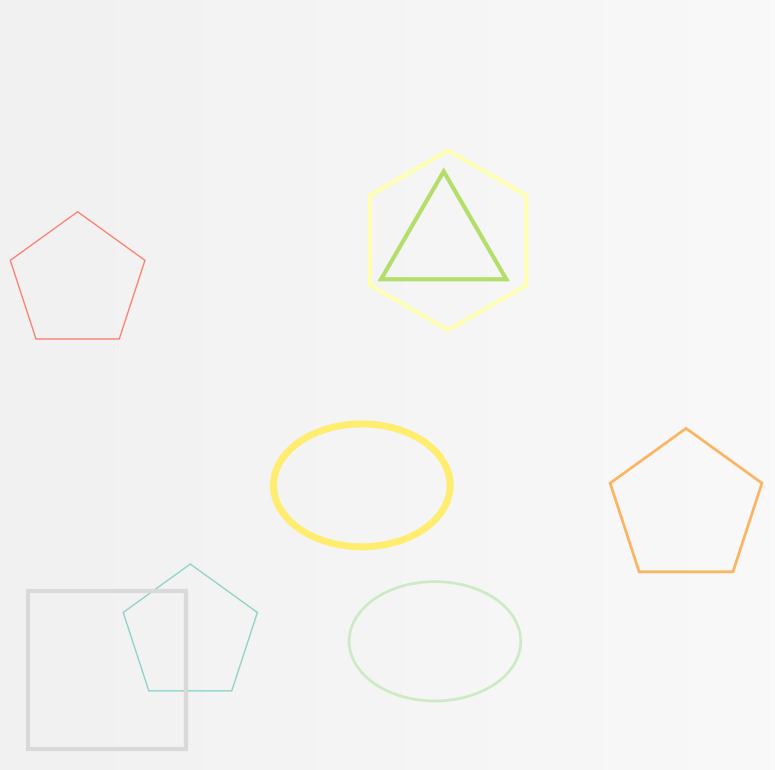[{"shape": "pentagon", "thickness": 0.5, "radius": 0.46, "center": [0.246, 0.176]}, {"shape": "hexagon", "thickness": 1.5, "radius": 0.58, "center": [0.578, 0.688]}, {"shape": "pentagon", "thickness": 0.5, "radius": 0.46, "center": [0.1, 0.634]}, {"shape": "pentagon", "thickness": 1, "radius": 0.51, "center": [0.885, 0.341]}, {"shape": "triangle", "thickness": 1.5, "radius": 0.47, "center": [0.572, 0.684]}, {"shape": "square", "thickness": 1.5, "radius": 0.51, "center": [0.138, 0.13]}, {"shape": "oval", "thickness": 1, "radius": 0.55, "center": [0.561, 0.167]}, {"shape": "oval", "thickness": 2.5, "radius": 0.57, "center": [0.467, 0.37]}]